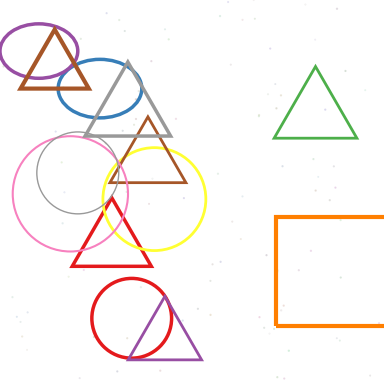[{"shape": "circle", "thickness": 2.5, "radius": 0.52, "center": [0.342, 0.173]}, {"shape": "triangle", "thickness": 2.5, "radius": 0.59, "center": [0.29, 0.368]}, {"shape": "oval", "thickness": 2.5, "radius": 0.54, "center": [0.26, 0.77]}, {"shape": "triangle", "thickness": 2, "radius": 0.62, "center": [0.82, 0.703]}, {"shape": "triangle", "thickness": 2, "radius": 0.55, "center": [0.428, 0.12]}, {"shape": "oval", "thickness": 2.5, "radius": 0.51, "center": [0.101, 0.867]}, {"shape": "square", "thickness": 3, "radius": 0.71, "center": [0.859, 0.294]}, {"shape": "circle", "thickness": 2, "radius": 0.67, "center": [0.401, 0.483]}, {"shape": "triangle", "thickness": 2, "radius": 0.57, "center": [0.384, 0.583]}, {"shape": "triangle", "thickness": 3, "radius": 0.51, "center": [0.142, 0.821]}, {"shape": "circle", "thickness": 1.5, "radius": 0.75, "center": [0.183, 0.496]}, {"shape": "circle", "thickness": 1, "radius": 0.53, "center": [0.202, 0.551]}, {"shape": "triangle", "thickness": 2.5, "radius": 0.64, "center": [0.332, 0.711]}]